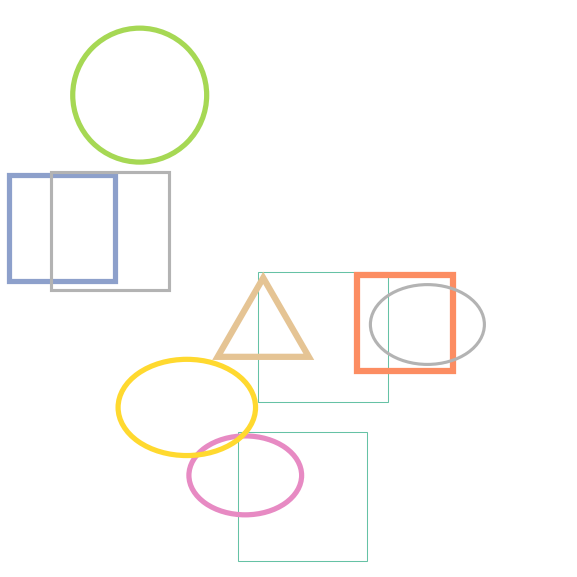[{"shape": "square", "thickness": 0.5, "radius": 0.56, "center": [0.559, 0.415]}, {"shape": "square", "thickness": 0.5, "radius": 0.56, "center": [0.523, 0.139]}, {"shape": "square", "thickness": 3, "radius": 0.41, "center": [0.701, 0.439]}, {"shape": "square", "thickness": 2.5, "radius": 0.46, "center": [0.107, 0.604]}, {"shape": "oval", "thickness": 2.5, "radius": 0.49, "center": [0.425, 0.176]}, {"shape": "circle", "thickness": 2.5, "radius": 0.58, "center": [0.242, 0.834]}, {"shape": "oval", "thickness": 2.5, "radius": 0.6, "center": [0.323, 0.294]}, {"shape": "triangle", "thickness": 3, "radius": 0.46, "center": [0.456, 0.427]}, {"shape": "oval", "thickness": 1.5, "radius": 0.49, "center": [0.74, 0.437]}, {"shape": "square", "thickness": 1.5, "radius": 0.51, "center": [0.19, 0.599]}]